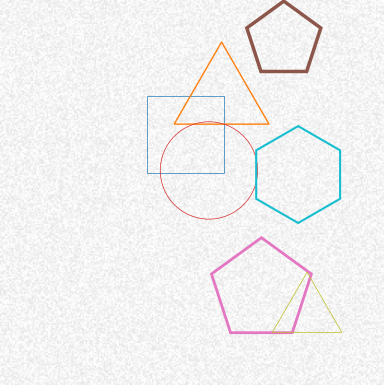[{"shape": "square", "thickness": 0.5, "radius": 0.5, "center": [0.481, 0.65]}, {"shape": "triangle", "thickness": 1, "radius": 0.71, "center": [0.576, 0.749]}, {"shape": "circle", "thickness": 0.5, "radius": 0.63, "center": [0.543, 0.557]}, {"shape": "pentagon", "thickness": 2.5, "radius": 0.51, "center": [0.737, 0.896]}, {"shape": "pentagon", "thickness": 2, "radius": 0.68, "center": [0.679, 0.246]}, {"shape": "triangle", "thickness": 0.5, "radius": 0.52, "center": [0.798, 0.189]}, {"shape": "hexagon", "thickness": 1.5, "radius": 0.63, "center": [0.774, 0.547]}]